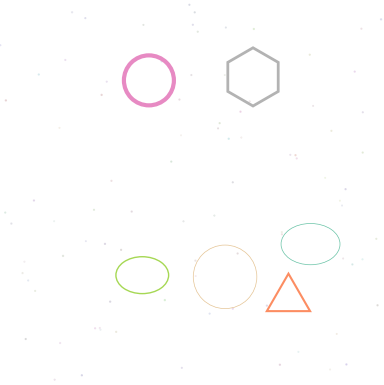[{"shape": "oval", "thickness": 0.5, "radius": 0.38, "center": [0.807, 0.366]}, {"shape": "triangle", "thickness": 1.5, "radius": 0.32, "center": [0.749, 0.224]}, {"shape": "circle", "thickness": 3, "radius": 0.32, "center": [0.387, 0.791]}, {"shape": "oval", "thickness": 1, "radius": 0.34, "center": [0.37, 0.285]}, {"shape": "circle", "thickness": 0.5, "radius": 0.41, "center": [0.585, 0.281]}, {"shape": "hexagon", "thickness": 2, "radius": 0.38, "center": [0.657, 0.8]}]